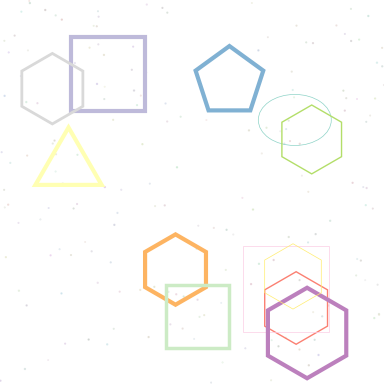[{"shape": "oval", "thickness": 0.5, "radius": 0.47, "center": [0.766, 0.688]}, {"shape": "triangle", "thickness": 3, "radius": 0.5, "center": [0.178, 0.569]}, {"shape": "square", "thickness": 3, "radius": 0.48, "center": [0.28, 0.808]}, {"shape": "hexagon", "thickness": 1, "radius": 0.47, "center": [0.769, 0.2]}, {"shape": "pentagon", "thickness": 3, "radius": 0.46, "center": [0.596, 0.788]}, {"shape": "hexagon", "thickness": 3, "radius": 0.46, "center": [0.456, 0.3]}, {"shape": "hexagon", "thickness": 1, "radius": 0.45, "center": [0.81, 0.638]}, {"shape": "square", "thickness": 0.5, "radius": 0.56, "center": [0.743, 0.249]}, {"shape": "hexagon", "thickness": 2, "radius": 0.46, "center": [0.136, 0.77]}, {"shape": "hexagon", "thickness": 3, "radius": 0.59, "center": [0.798, 0.135]}, {"shape": "square", "thickness": 2.5, "radius": 0.41, "center": [0.513, 0.178]}, {"shape": "hexagon", "thickness": 0.5, "radius": 0.42, "center": [0.761, 0.282]}]